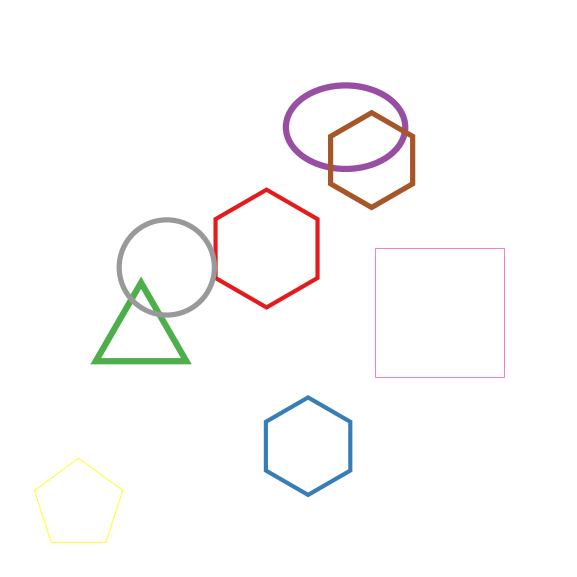[{"shape": "hexagon", "thickness": 2, "radius": 0.51, "center": [0.462, 0.569]}, {"shape": "hexagon", "thickness": 2, "radius": 0.42, "center": [0.533, 0.227]}, {"shape": "triangle", "thickness": 3, "radius": 0.45, "center": [0.244, 0.419]}, {"shape": "oval", "thickness": 3, "radius": 0.52, "center": [0.598, 0.779]}, {"shape": "pentagon", "thickness": 0.5, "radius": 0.4, "center": [0.136, 0.125]}, {"shape": "hexagon", "thickness": 2.5, "radius": 0.41, "center": [0.644, 0.722]}, {"shape": "square", "thickness": 0.5, "radius": 0.56, "center": [0.761, 0.458]}, {"shape": "circle", "thickness": 2.5, "radius": 0.41, "center": [0.289, 0.536]}]